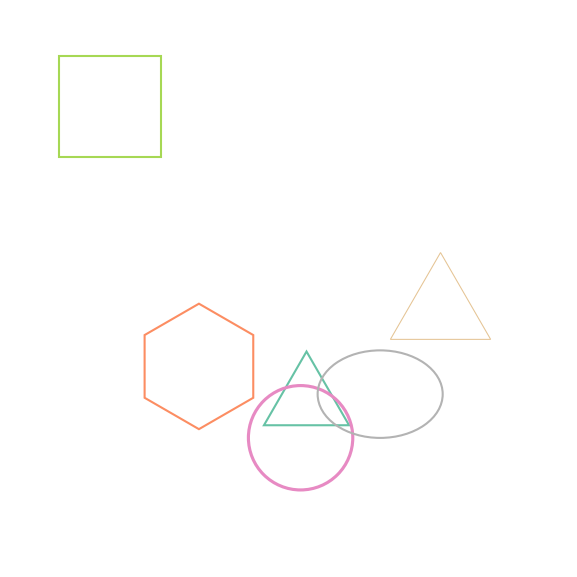[{"shape": "triangle", "thickness": 1, "radius": 0.43, "center": [0.531, 0.305]}, {"shape": "hexagon", "thickness": 1, "radius": 0.54, "center": [0.344, 0.365]}, {"shape": "circle", "thickness": 1.5, "radius": 0.45, "center": [0.521, 0.241]}, {"shape": "square", "thickness": 1, "radius": 0.44, "center": [0.19, 0.815]}, {"shape": "triangle", "thickness": 0.5, "radius": 0.5, "center": [0.763, 0.462]}, {"shape": "oval", "thickness": 1, "radius": 0.54, "center": [0.658, 0.317]}]